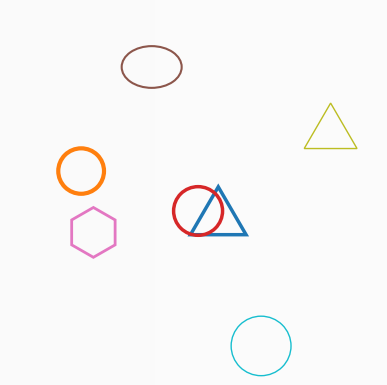[{"shape": "triangle", "thickness": 2.5, "radius": 0.41, "center": [0.563, 0.432]}, {"shape": "circle", "thickness": 3, "radius": 0.3, "center": [0.209, 0.556]}, {"shape": "circle", "thickness": 2.5, "radius": 0.32, "center": [0.511, 0.452]}, {"shape": "oval", "thickness": 1.5, "radius": 0.39, "center": [0.391, 0.826]}, {"shape": "hexagon", "thickness": 2, "radius": 0.32, "center": [0.241, 0.396]}, {"shape": "triangle", "thickness": 1, "radius": 0.39, "center": [0.853, 0.654]}, {"shape": "circle", "thickness": 1, "radius": 0.39, "center": [0.674, 0.101]}]